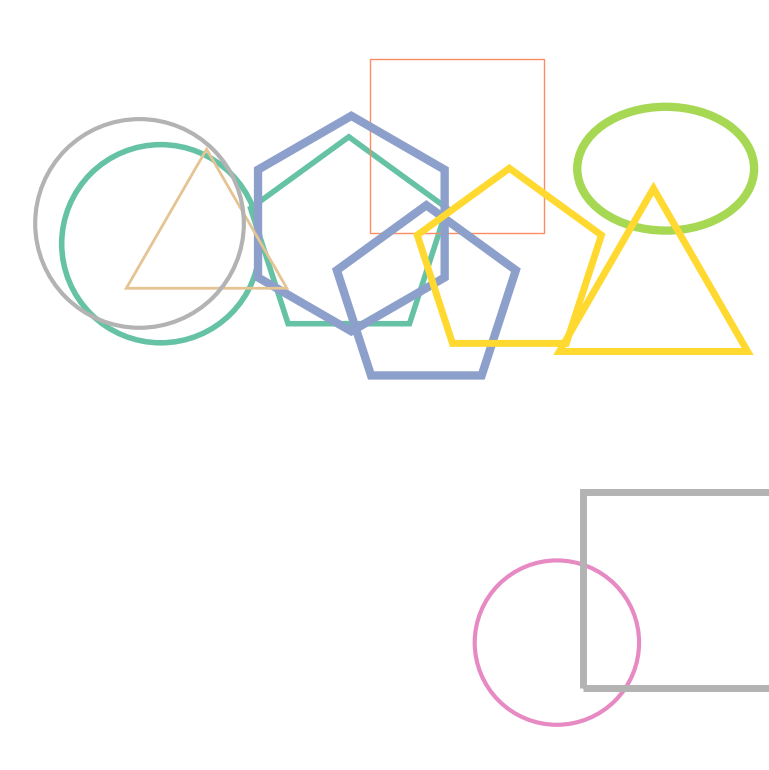[{"shape": "circle", "thickness": 2, "radius": 0.64, "center": [0.209, 0.683]}, {"shape": "pentagon", "thickness": 2, "radius": 0.67, "center": [0.453, 0.688]}, {"shape": "square", "thickness": 0.5, "radius": 0.57, "center": [0.593, 0.81]}, {"shape": "pentagon", "thickness": 3, "radius": 0.61, "center": [0.554, 0.611]}, {"shape": "hexagon", "thickness": 3, "radius": 0.7, "center": [0.456, 0.71]}, {"shape": "circle", "thickness": 1.5, "radius": 0.53, "center": [0.723, 0.165]}, {"shape": "oval", "thickness": 3, "radius": 0.57, "center": [0.865, 0.781]}, {"shape": "triangle", "thickness": 2.5, "radius": 0.71, "center": [0.849, 0.614]}, {"shape": "pentagon", "thickness": 2.5, "radius": 0.63, "center": [0.662, 0.656]}, {"shape": "triangle", "thickness": 1, "radius": 0.6, "center": [0.268, 0.686]}, {"shape": "square", "thickness": 2.5, "radius": 0.64, "center": [0.884, 0.234]}, {"shape": "circle", "thickness": 1.5, "radius": 0.68, "center": [0.181, 0.71]}]